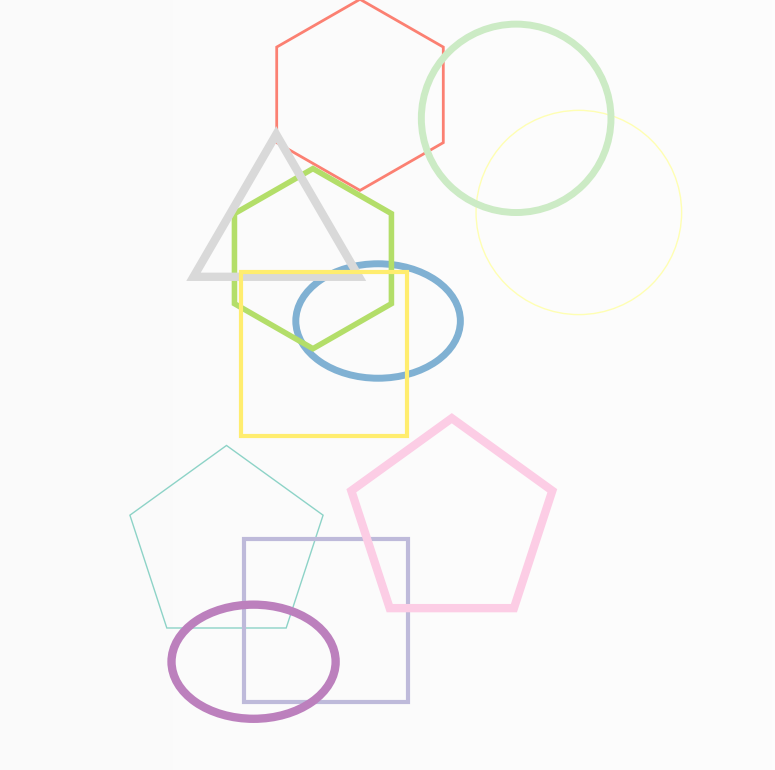[{"shape": "pentagon", "thickness": 0.5, "radius": 0.66, "center": [0.292, 0.29]}, {"shape": "circle", "thickness": 0.5, "radius": 0.66, "center": [0.747, 0.724]}, {"shape": "square", "thickness": 1.5, "radius": 0.53, "center": [0.42, 0.194]}, {"shape": "hexagon", "thickness": 1, "radius": 0.62, "center": [0.465, 0.877]}, {"shape": "oval", "thickness": 2.5, "radius": 0.53, "center": [0.488, 0.583]}, {"shape": "hexagon", "thickness": 2, "radius": 0.58, "center": [0.404, 0.664]}, {"shape": "pentagon", "thickness": 3, "radius": 0.68, "center": [0.583, 0.321]}, {"shape": "triangle", "thickness": 3, "radius": 0.62, "center": [0.356, 0.702]}, {"shape": "oval", "thickness": 3, "radius": 0.53, "center": [0.327, 0.141]}, {"shape": "circle", "thickness": 2.5, "radius": 0.61, "center": [0.666, 0.846]}, {"shape": "square", "thickness": 1.5, "radius": 0.53, "center": [0.418, 0.54]}]